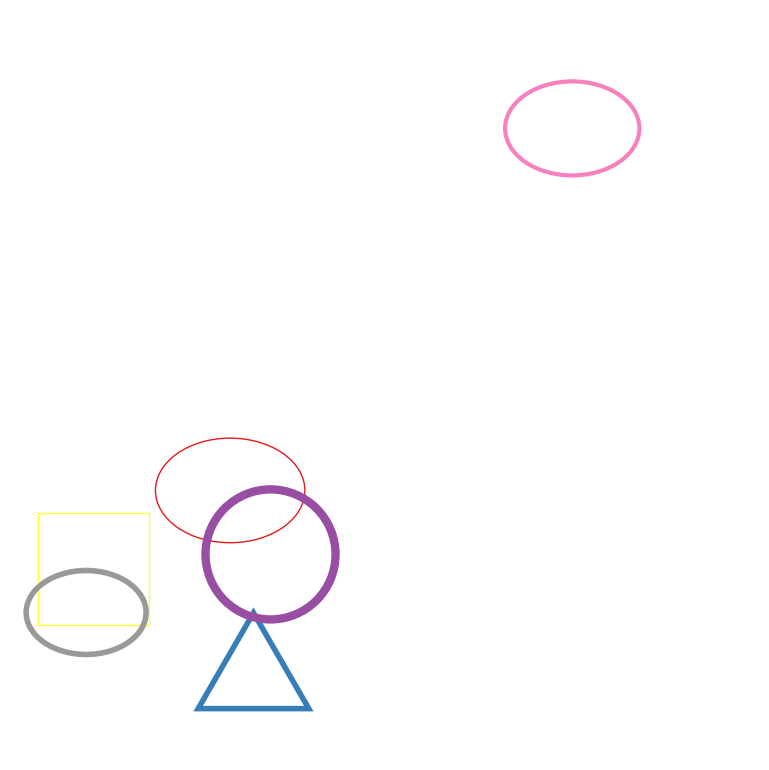[{"shape": "oval", "thickness": 0.5, "radius": 0.49, "center": [0.299, 0.363]}, {"shape": "triangle", "thickness": 2, "radius": 0.41, "center": [0.329, 0.121]}, {"shape": "circle", "thickness": 3, "radius": 0.42, "center": [0.351, 0.28]}, {"shape": "square", "thickness": 0.5, "radius": 0.36, "center": [0.121, 0.261]}, {"shape": "oval", "thickness": 1.5, "radius": 0.44, "center": [0.743, 0.833]}, {"shape": "oval", "thickness": 2, "radius": 0.39, "center": [0.112, 0.205]}]